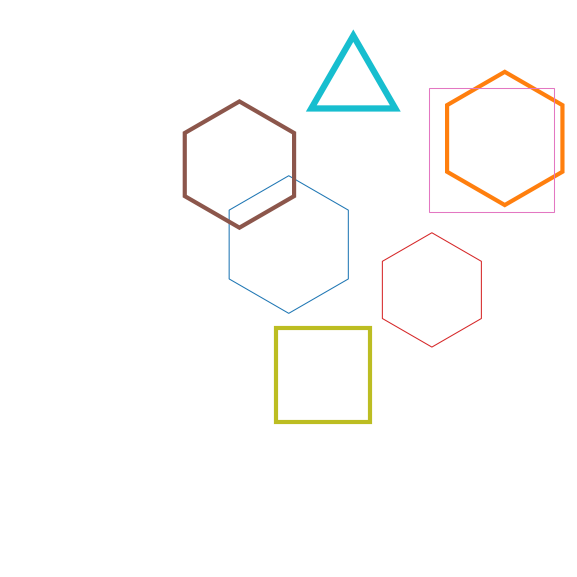[{"shape": "hexagon", "thickness": 0.5, "radius": 0.6, "center": [0.5, 0.576]}, {"shape": "hexagon", "thickness": 2, "radius": 0.58, "center": [0.874, 0.759]}, {"shape": "hexagon", "thickness": 0.5, "radius": 0.49, "center": [0.748, 0.497]}, {"shape": "hexagon", "thickness": 2, "radius": 0.55, "center": [0.415, 0.714]}, {"shape": "square", "thickness": 0.5, "radius": 0.54, "center": [0.851, 0.739]}, {"shape": "square", "thickness": 2, "radius": 0.41, "center": [0.559, 0.35]}, {"shape": "triangle", "thickness": 3, "radius": 0.42, "center": [0.612, 0.853]}]